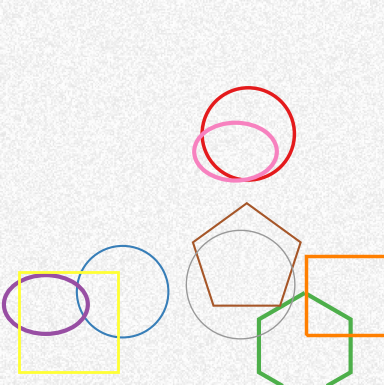[{"shape": "circle", "thickness": 2.5, "radius": 0.6, "center": [0.645, 0.652]}, {"shape": "circle", "thickness": 1.5, "radius": 0.59, "center": [0.318, 0.242]}, {"shape": "hexagon", "thickness": 3, "radius": 0.69, "center": [0.792, 0.102]}, {"shape": "oval", "thickness": 3, "radius": 0.54, "center": [0.119, 0.209]}, {"shape": "square", "thickness": 2.5, "radius": 0.51, "center": [0.898, 0.233]}, {"shape": "square", "thickness": 2, "radius": 0.65, "center": [0.178, 0.164]}, {"shape": "pentagon", "thickness": 1.5, "radius": 0.74, "center": [0.641, 0.325]}, {"shape": "oval", "thickness": 3, "radius": 0.54, "center": [0.612, 0.606]}, {"shape": "circle", "thickness": 1, "radius": 0.7, "center": [0.625, 0.261]}]